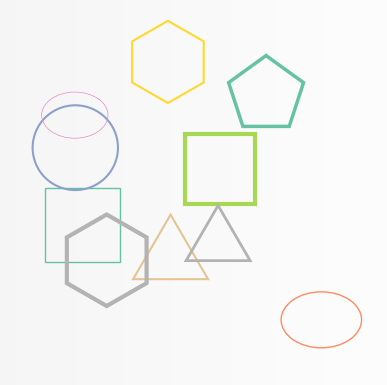[{"shape": "square", "thickness": 1, "radius": 0.48, "center": [0.213, 0.415]}, {"shape": "pentagon", "thickness": 2.5, "radius": 0.51, "center": [0.687, 0.754]}, {"shape": "oval", "thickness": 1, "radius": 0.52, "center": [0.829, 0.169]}, {"shape": "circle", "thickness": 1.5, "radius": 0.55, "center": [0.194, 0.616]}, {"shape": "oval", "thickness": 0.5, "radius": 0.43, "center": [0.193, 0.701]}, {"shape": "square", "thickness": 3, "radius": 0.45, "center": [0.568, 0.561]}, {"shape": "hexagon", "thickness": 1.5, "radius": 0.53, "center": [0.433, 0.839]}, {"shape": "triangle", "thickness": 1.5, "radius": 0.56, "center": [0.44, 0.331]}, {"shape": "triangle", "thickness": 2, "radius": 0.48, "center": [0.563, 0.371]}, {"shape": "hexagon", "thickness": 3, "radius": 0.59, "center": [0.275, 0.324]}]